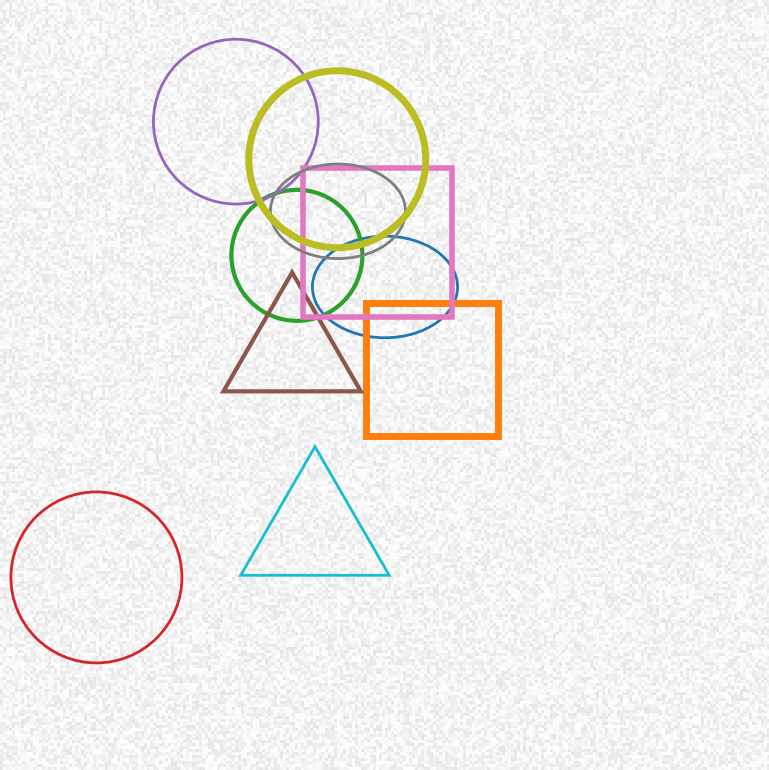[{"shape": "oval", "thickness": 1, "radius": 0.47, "center": [0.5, 0.627]}, {"shape": "square", "thickness": 2.5, "radius": 0.43, "center": [0.561, 0.52]}, {"shape": "circle", "thickness": 1.5, "radius": 0.43, "center": [0.386, 0.668]}, {"shape": "circle", "thickness": 1, "radius": 0.56, "center": [0.125, 0.25]}, {"shape": "circle", "thickness": 1, "radius": 0.54, "center": [0.306, 0.842]}, {"shape": "triangle", "thickness": 1.5, "radius": 0.51, "center": [0.379, 0.543]}, {"shape": "square", "thickness": 2, "radius": 0.48, "center": [0.49, 0.685]}, {"shape": "oval", "thickness": 1, "radius": 0.44, "center": [0.439, 0.726]}, {"shape": "circle", "thickness": 2.5, "radius": 0.57, "center": [0.438, 0.793]}, {"shape": "triangle", "thickness": 1, "radius": 0.56, "center": [0.409, 0.309]}]